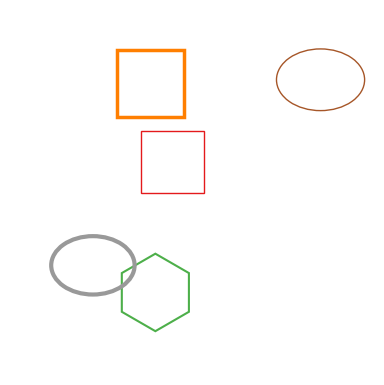[{"shape": "square", "thickness": 1, "radius": 0.41, "center": [0.449, 0.579]}, {"shape": "hexagon", "thickness": 1.5, "radius": 0.5, "center": [0.404, 0.24]}, {"shape": "square", "thickness": 2.5, "radius": 0.44, "center": [0.39, 0.784]}, {"shape": "oval", "thickness": 1, "radius": 0.57, "center": [0.833, 0.793]}, {"shape": "oval", "thickness": 3, "radius": 0.54, "center": [0.241, 0.311]}]